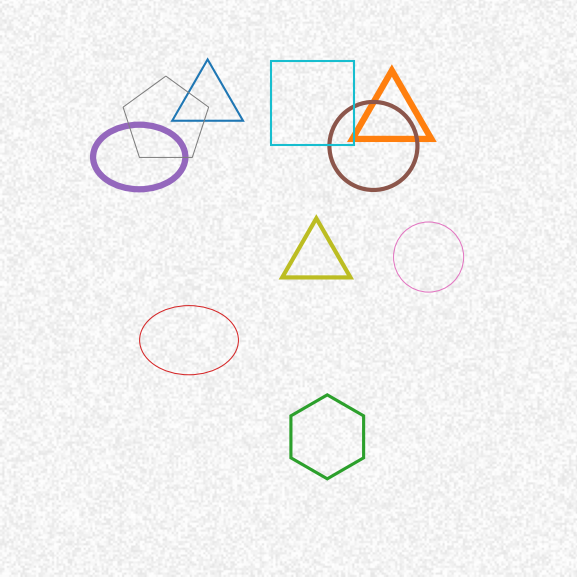[{"shape": "triangle", "thickness": 1, "radius": 0.35, "center": [0.36, 0.825]}, {"shape": "triangle", "thickness": 3, "radius": 0.39, "center": [0.679, 0.798]}, {"shape": "hexagon", "thickness": 1.5, "radius": 0.36, "center": [0.567, 0.243]}, {"shape": "oval", "thickness": 0.5, "radius": 0.43, "center": [0.327, 0.41]}, {"shape": "oval", "thickness": 3, "radius": 0.4, "center": [0.241, 0.727]}, {"shape": "circle", "thickness": 2, "radius": 0.38, "center": [0.647, 0.746]}, {"shape": "circle", "thickness": 0.5, "radius": 0.3, "center": [0.742, 0.554]}, {"shape": "pentagon", "thickness": 0.5, "radius": 0.39, "center": [0.287, 0.79]}, {"shape": "triangle", "thickness": 2, "radius": 0.34, "center": [0.548, 0.553]}, {"shape": "square", "thickness": 1, "radius": 0.36, "center": [0.541, 0.821]}]